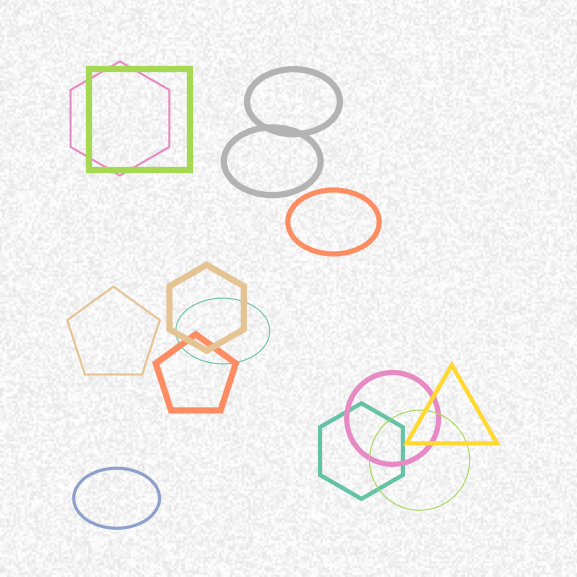[{"shape": "oval", "thickness": 0.5, "radius": 0.41, "center": [0.386, 0.426]}, {"shape": "hexagon", "thickness": 2, "radius": 0.41, "center": [0.626, 0.218]}, {"shape": "oval", "thickness": 2.5, "radius": 0.4, "center": [0.577, 0.615]}, {"shape": "pentagon", "thickness": 3, "radius": 0.36, "center": [0.339, 0.347]}, {"shape": "oval", "thickness": 1.5, "radius": 0.37, "center": [0.202, 0.136]}, {"shape": "circle", "thickness": 2.5, "radius": 0.4, "center": [0.68, 0.275]}, {"shape": "hexagon", "thickness": 1, "radius": 0.49, "center": [0.208, 0.794]}, {"shape": "circle", "thickness": 0.5, "radius": 0.43, "center": [0.727, 0.202]}, {"shape": "square", "thickness": 3, "radius": 0.44, "center": [0.241, 0.792]}, {"shape": "triangle", "thickness": 2, "radius": 0.45, "center": [0.782, 0.277]}, {"shape": "hexagon", "thickness": 3, "radius": 0.37, "center": [0.358, 0.466]}, {"shape": "pentagon", "thickness": 1, "radius": 0.42, "center": [0.197, 0.419]}, {"shape": "oval", "thickness": 3, "radius": 0.42, "center": [0.471, 0.72]}, {"shape": "oval", "thickness": 3, "radius": 0.4, "center": [0.508, 0.823]}]